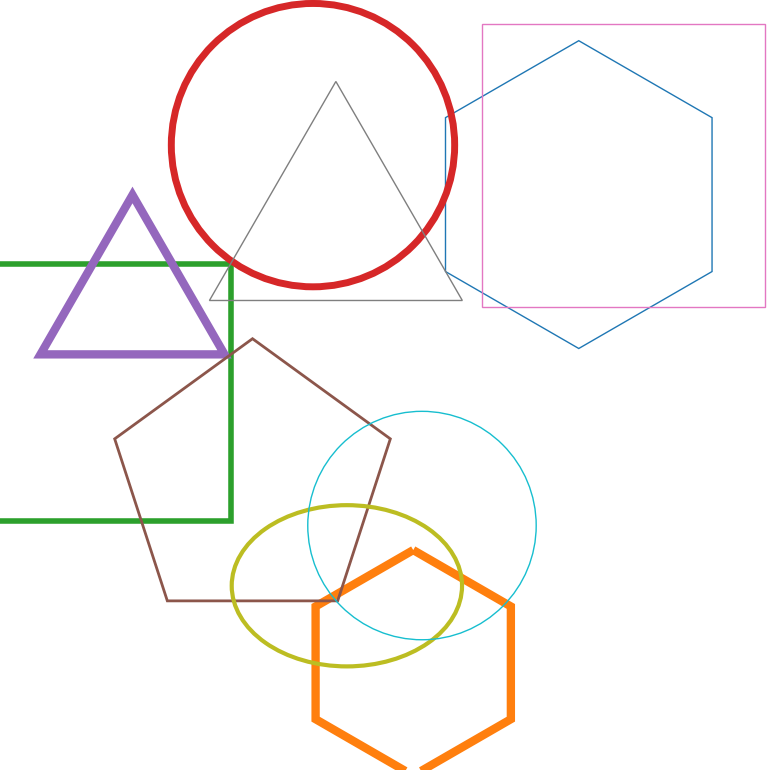[{"shape": "hexagon", "thickness": 0.5, "radius": 1.0, "center": [0.752, 0.747]}, {"shape": "hexagon", "thickness": 3, "radius": 0.73, "center": [0.537, 0.139]}, {"shape": "square", "thickness": 2, "radius": 0.83, "center": [0.133, 0.49]}, {"shape": "circle", "thickness": 2.5, "radius": 0.92, "center": [0.406, 0.812]}, {"shape": "triangle", "thickness": 3, "radius": 0.69, "center": [0.172, 0.609]}, {"shape": "pentagon", "thickness": 1, "radius": 0.94, "center": [0.328, 0.372]}, {"shape": "square", "thickness": 0.5, "radius": 0.92, "center": [0.81, 0.785]}, {"shape": "triangle", "thickness": 0.5, "radius": 0.95, "center": [0.436, 0.705]}, {"shape": "oval", "thickness": 1.5, "radius": 0.75, "center": [0.45, 0.239]}, {"shape": "circle", "thickness": 0.5, "radius": 0.74, "center": [0.548, 0.317]}]